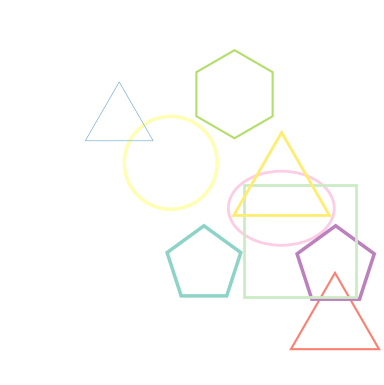[{"shape": "pentagon", "thickness": 2.5, "radius": 0.5, "center": [0.53, 0.313]}, {"shape": "circle", "thickness": 2.5, "radius": 0.6, "center": [0.443, 0.577]}, {"shape": "triangle", "thickness": 1.5, "radius": 0.66, "center": [0.87, 0.159]}, {"shape": "triangle", "thickness": 0.5, "radius": 0.51, "center": [0.31, 0.685]}, {"shape": "hexagon", "thickness": 1.5, "radius": 0.57, "center": [0.609, 0.755]}, {"shape": "oval", "thickness": 2, "radius": 0.69, "center": [0.731, 0.459]}, {"shape": "pentagon", "thickness": 2.5, "radius": 0.53, "center": [0.872, 0.308]}, {"shape": "square", "thickness": 2, "radius": 0.73, "center": [0.78, 0.374]}, {"shape": "triangle", "thickness": 2, "radius": 0.72, "center": [0.731, 0.512]}]